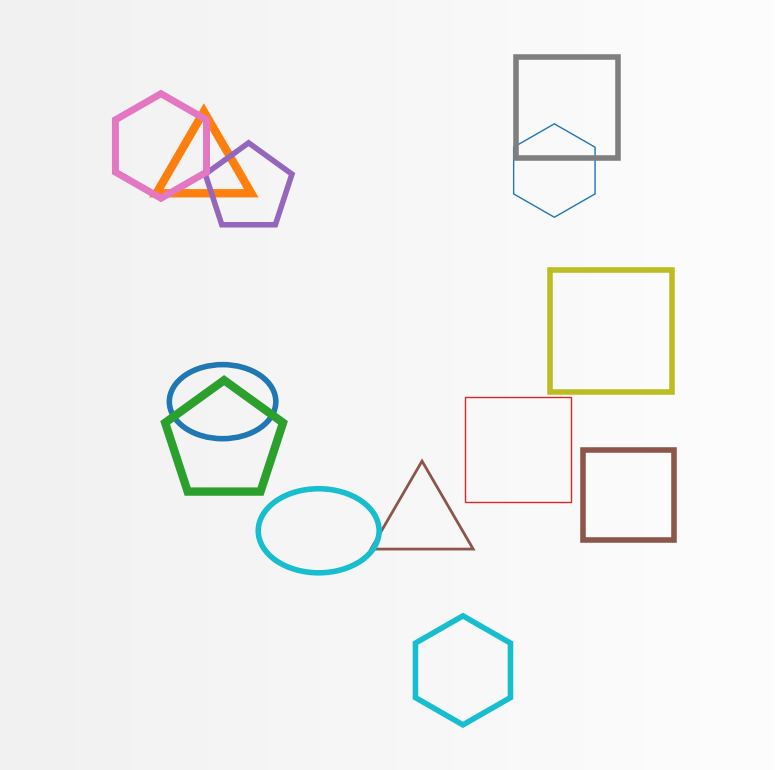[{"shape": "hexagon", "thickness": 0.5, "radius": 0.3, "center": [0.715, 0.779]}, {"shape": "oval", "thickness": 2, "radius": 0.34, "center": [0.287, 0.478]}, {"shape": "triangle", "thickness": 3, "radius": 0.35, "center": [0.263, 0.784]}, {"shape": "pentagon", "thickness": 3, "radius": 0.4, "center": [0.289, 0.426]}, {"shape": "square", "thickness": 0.5, "radius": 0.34, "center": [0.668, 0.417]}, {"shape": "pentagon", "thickness": 2, "radius": 0.29, "center": [0.321, 0.756]}, {"shape": "square", "thickness": 2, "radius": 0.29, "center": [0.811, 0.357]}, {"shape": "triangle", "thickness": 1, "radius": 0.38, "center": [0.545, 0.325]}, {"shape": "hexagon", "thickness": 2.5, "radius": 0.34, "center": [0.208, 0.81]}, {"shape": "square", "thickness": 2, "radius": 0.33, "center": [0.732, 0.86]}, {"shape": "square", "thickness": 2, "radius": 0.39, "center": [0.789, 0.57]}, {"shape": "oval", "thickness": 2, "radius": 0.39, "center": [0.411, 0.311]}, {"shape": "hexagon", "thickness": 2, "radius": 0.35, "center": [0.597, 0.129]}]